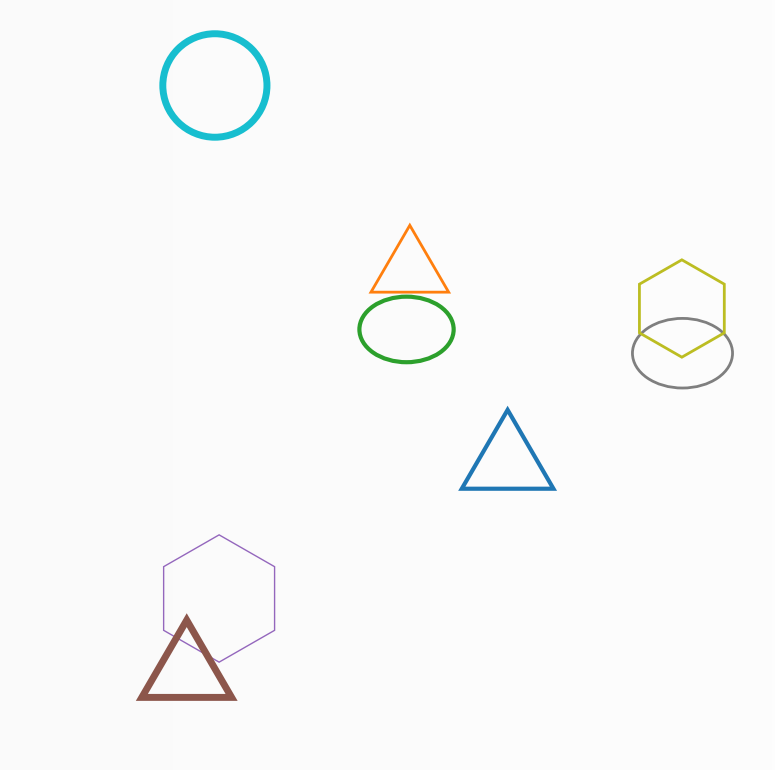[{"shape": "triangle", "thickness": 1.5, "radius": 0.34, "center": [0.655, 0.399]}, {"shape": "triangle", "thickness": 1, "radius": 0.29, "center": [0.529, 0.65]}, {"shape": "oval", "thickness": 1.5, "radius": 0.3, "center": [0.525, 0.572]}, {"shape": "hexagon", "thickness": 0.5, "radius": 0.41, "center": [0.283, 0.223]}, {"shape": "triangle", "thickness": 2.5, "radius": 0.33, "center": [0.241, 0.128]}, {"shape": "oval", "thickness": 1, "radius": 0.32, "center": [0.881, 0.541]}, {"shape": "hexagon", "thickness": 1, "radius": 0.32, "center": [0.88, 0.599]}, {"shape": "circle", "thickness": 2.5, "radius": 0.34, "center": [0.277, 0.889]}]